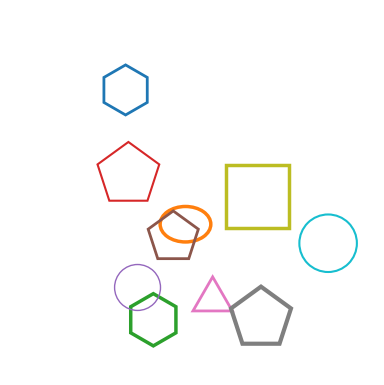[{"shape": "hexagon", "thickness": 2, "radius": 0.32, "center": [0.326, 0.766]}, {"shape": "oval", "thickness": 2.5, "radius": 0.33, "center": [0.482, 0.418]}, {"shape": "hexagon", "thickness": 2.5, "radius": 0.34, "center": [0.398, 0.169]}, {"shape": "pentagon", "thickness": 1.5, "radius": 0.42, "center": [0.333, 0.547]}, {"shape": "circle", "thickness": 1, "radius": 0.3, "center": [0.357, 0.253]}, {"shape": "pentagon", "thickness": 2, "radius": 0.34, "center": [0.45, 0.384]}, {"shape": "triangle", "thickness": 2, "radius": 0.29, "center": [0.552, 0.222]}, {"shape": "pentagon", "thickness": 3, "radius": 0.41, "center": [0.678, 0.174]}, {"shape": "square", "thickness": 2.5, "radius": 0.41, "center": [0.669, 0.49]}, {"shape": "circle", "thickness": 1.5, "radius": 0.37, "center": [0.852, 0.368]}]